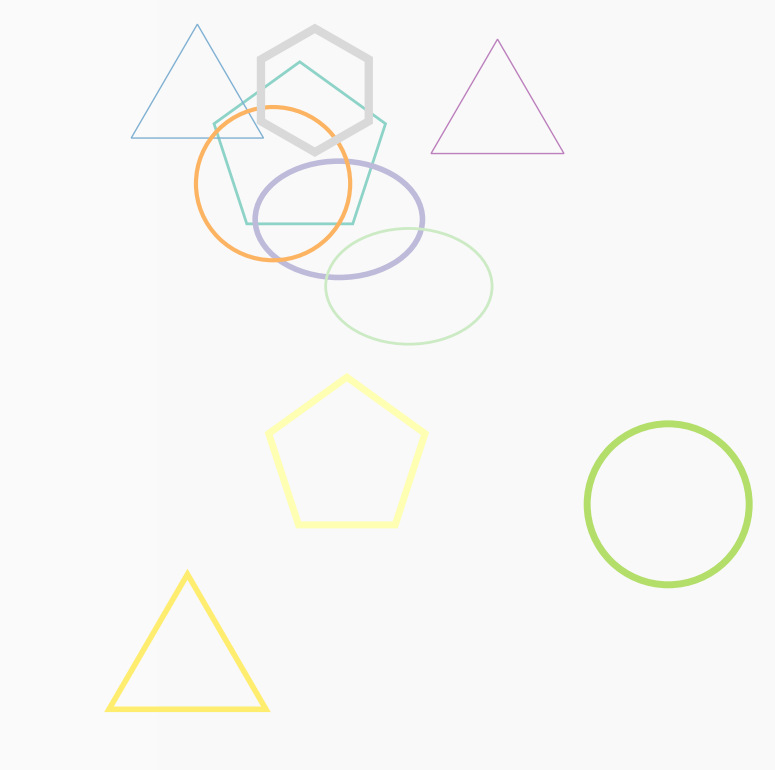[{"shape": "pentagon", "thickness": 1, "radius": 0.58, "center": [0.387, 0.803]}, {"shape": "pentagon", "thickness": 2.5, "radius": 0.53, "center": [0.448, 0.404]}, {"shape": "oval", "thickness": 2, "radius": 0.54, "center": [0.437, 0.715]}, {"shape": "triangle", "thickness": 0.5, "radius": 0.49, "center": [0.255, 0.87]}, {"shape": "circle", "thickness": 1.5, "radius": 0.5, "center": [0.352, 0.761]}, {"shape": "circle", "thickness": 2.5, "radius": 0.52, "center": [0.862, 0.345]}, {"shape": "hexagon", "thickness": 3, "radius": 0.4, "center": [0.406, 0.883]}, {"shape": "triangle", "thickness": 0.5, "radius": 0.5, "center": [0.642, 0.85]}, {"shape": "oval", "thickness": 1, "radius": 0.54, "center": [0.528, 0.628]}, {"shape": "triangle", "thickness": 2, "radius": 0.58, "center": [0.242, 0.137]}]